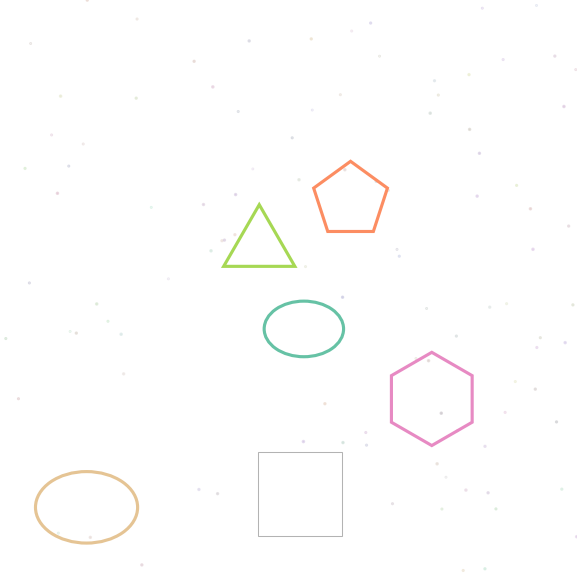[{"shape": "oval", "thickness": 1.5, "radius": 0.34, "center": [0.526, 0.43]}, {"shape": "pentagon", "thickness": 1.5, "radius": 0.34, "center": [0.607, 0.653]}, {"shape": "hexagon", "thickness": 1.5, "radius": 0.4, "center": [0.748, 0.308]}, {"shape": "triangle", "thickness": 1.5, "radius": 0.36, "center": [0.449, 0.574]}, {"shape": "oval", "thickness": 1.5, "radius": 0.44, "center": [0.15, 0.121]}, {"shape": "square", "thickness": 0.5, "radius": 0.36, "center": [0.519, 0.144]}]